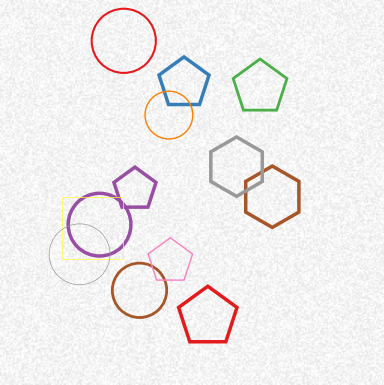[{"shape": "pentagon", "thickness": 2.5, "radius": 0.4, "center": [0.54, 0.177]}, {"shape": "circle", "thickness": 1.5, "radius": 0.42, "center": [0.321, 0.894]}, {"shape": "pentagon", "thickness": 2.5, "radius": 0.34, "center": [0.478, 0.784]}, {"shape": "pentagon", "thickness": 2, "radius": 0.37, "center": [0.676, 0.773]}, {"shape": "circle", "thickness": 2.5, "radius": 0.41, "center": [0.259, 0.416]}, {"shape": "pentagon", "thickness": 2.5, "radius": 0.29, "center": [0.351, 0.508]}, {"shape": "circle", "thickness": 1, "radius": 0.31, "center": [0.439, 0.701]}, {"shape": "square", "thickness": 0.5, "radius": 0.4, "center": [0.241, 0.408]}, {"shape": "circle", "thickness": 2, "radius": 0.35, "center": [0.362, 0.246]}, {"shape": "hexagon", "thickness": 2.5, "radius": 0.4, "center": [0.707, 0.489]}, {"shape": "pentagon", "thickness": 1, "radius": 0.3, "center": [0.442, 0.322]}, {"shape": "hexagon", "thickness": 2.5, "radius": 0.39, "center": [0.614, 0.567]}, {"shape": "circle", "thickness": 0.5, "radius": 0.4, "center": [0.207, 0.339]}]